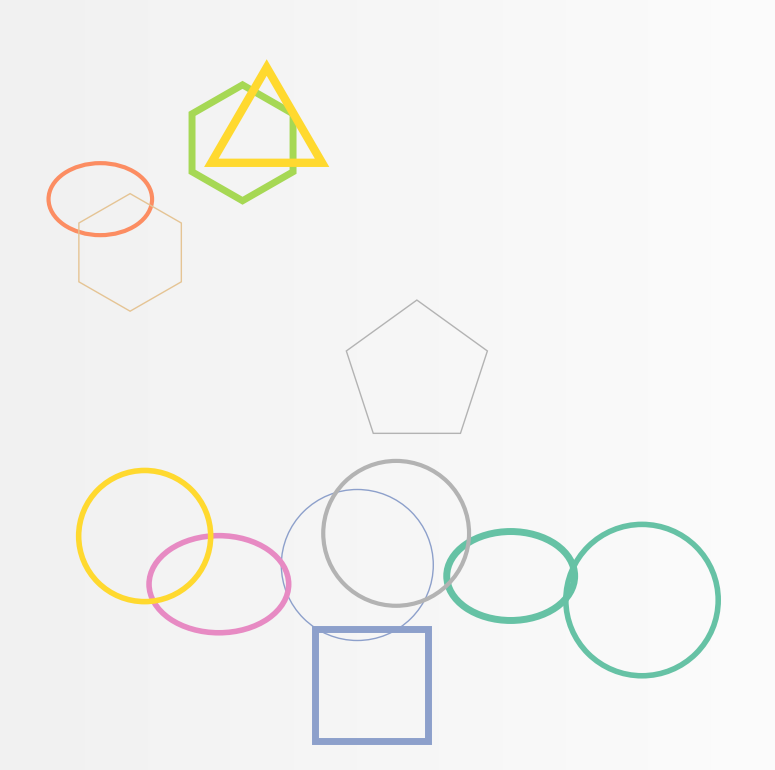[{"shape": "circle", "thickness": 2, "radius": 0.49, "center": [0.828, 0.221]}, {"shape": "oval", "thickness": 2.5, "radius": 0.41, "center": [0.659, 0.252]}, {"shape": "oval", "thickness": 1.5, "radius": 0.33, "center": [0.129, 0.741]}, {"shape": "circle", "thickness": 0.5, "radius": 0.49, "center": [0.461, 0.266]}, {"shape": "square", "thickness": 2.5, "radius": 0.36, "center": [0.48, 0.11]}, {"shape": "oval", "thickness": 2, "radius": 0.45, "center": [0.282, 0.241]}, {"shape": "hexagon", "thickness": 2.5, "radius": 0.38, "center": [0.313, 0.815]}, {"shape": "circle", "thickness": 2, "radius": 0.43, "center": [0.187, 0.304]}, {"shape": "triangle", "thickness": 3, "radius": 0.41, "center": [0.344, 0.83]}, {"shape": "hexagon", "thickness": 0.5, "radius": 0.38, "center": [0.168, 0.672]}, {"shape": "circle", "thickness": 1.5, "radius": 0.47, "center": [0.511, 0.307]}, {"shape": "pentagon", "thickness": 0.5, "radius": 0.48, "center": [0.538, 0.515]}]